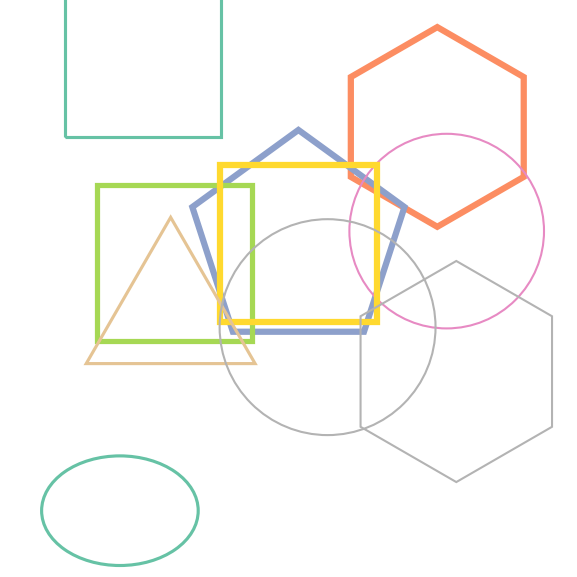[{"shape": "square", "thickness": 1.5, "radius": 0.67, "center": [0.247, 0.897]}, {"shape": "oval", "thickness": 1.5, "radius": 0.68, "center": [0.208, 0.115]}, {"shape": "hexagon", "thickness": 3, "radius": 0.86, "center": [0.757, 0.779]}, {"shape": "pentagon", "thickness": 3, "radius": 0.97, "center": [0.517, 0.581]}, {"shape": "circle", "thickness": 1, "radius": 0.84, "center": [0.774, 0.599]}, {"shape": "square", "thickness": 2.5, "radius": 0.67, "center": [0.302, 0.544]}, {"shape": "square", "thickness": 3, "radius": 0.68, "center": [0.516, 0.577]}, {"shape": "triangle", "thickness": 1.5, "radius": 0.84, "center": [0.296, 0.454]}, {"shape": "hexagon", "thickness": 1, "radius": 0.96, "center": [0.79, 0.356]}, {"shape": "circle", "thickness": 1, "radius": 0.93, "center": [0.567, 0.433]}]